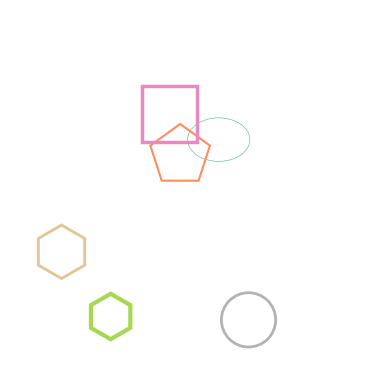[{"shape": "oval", "thickness": 0.5, "radius": 0.4, "center": [0.568, 0.637]}, {"shape": "pentagon", "thickness": 1.5, "radius": 0.41, "center": [0.468, 0.597]}, {"shape": "square", "thickness": 2.5, "radius": 0.36, "center": [0.44, 0.704]}, {"shape": "hexagon", "thickness": 3, "radius": 0.3, "center": [0.287, 0.178]}, {"shape": "hexagon", "thickness": 2, "radius": 0.35, "center": [0.16, 0.346]}, {"shape": "circle", "thickness": 2, "radius": 0.35, "center": [0.646, 0.169]}]